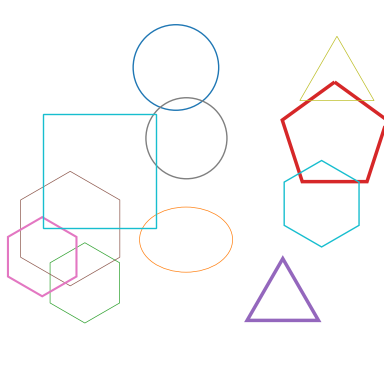[{"shape": "circle", "thickness": 1, "radius": 0.56, "center": [0.457, 0.825]}, {"shape": "oval", "thickness": 0.5, "radius": 0.6, "center": [0.483, 0.378]}, {"shape": "hexagon", "thickness": 0.5, "radius": 0.52, "center": [0.22, 0.265]}, {"shape": "pentagon", "thickness": 2.5, "radius": 0.71, "center": [0.869, 0.644]}, {"shape": "triangle", "thickness": 2.5, "radius": 0.53, "center": [0.735, 0.221]}, {"shape": "hexagon", "thickness": 0.5, "radius": 0.74, "center": [0.182, 0.406]}, {"shape": "hexagon", "thickness": 1.5, "radius": 0.51, "center": [0.11, 0.333]}, {"shape": "circle", "thickness": 1, "radius": 0.53, "center": [0.484, 0.641]}, {"shape": "triangle", "thickness": 0.5, "radius": 0.56, "center": [0.875, 0.794]}, {"shape": "square", "thickness": 1, "radius": 0.74, "center": [0.258, 0.556]}, {"shape": "hexagon", "thickness": 1, "radius": 0.56, "center": [0.835, 0.471]}]